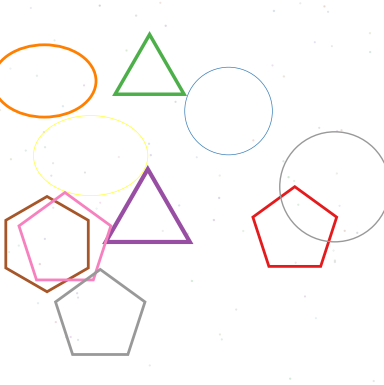[{"shape": "pentagon", "thickness": 2, "radius": 0.57, "center": [0.766, 0.401]}, {"shape": "circle", "thickness": 0.5, "radius": 0.57, "center": [0.594, 0.712]}, {"shape": "triangle", "thickness": 2.5, "radius": 0.52, "center": [0.388, 0.807]}, {"shape": "triangle", "thickness": 3, "radius": 0.63, "center": [0.384, 0.435]}, {"shape": "oval", "thickness": 2, "radius": 0.67, "center": [0.115, 0.79]}, {"shape": "oval", "thickness": 0.5, "radius": 0.74, "center": [0.235, 0.596]}, {"shape": "hexagon", "thickness": 2, "radius": 0.62, "center": [0.122, 0.366]}, {"shape": "pentagon", "thickness": 2, "radius": 0.63, "center": [0.169, 0.374]}, {"shape": "pentagon", "thickness": 2, "radius": 0.61, "center": [0.26, 0.178]}, {"shape": "circle", "thickness": 1, "radius": 0.71, "center": [0.87, 0.515]}]